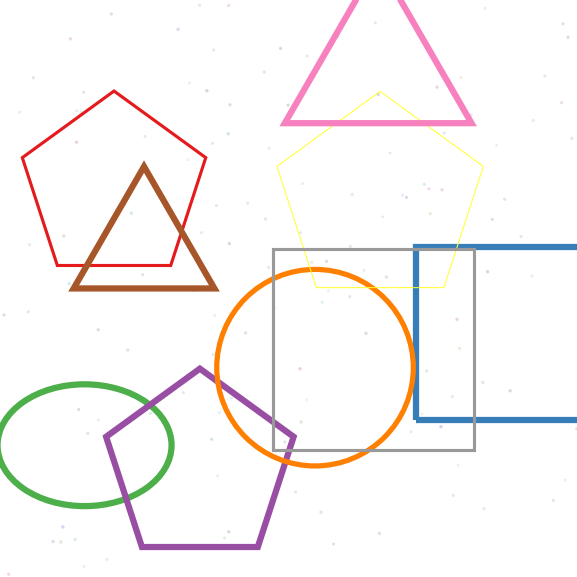[{"shape": "pentagon", "thickness": 1.5, "radius": 0.83, "center": [0.197, 0.675]}, {"shape": "square", "thickness": 3, "radius": 0.75, "center": [0.871, 0.421]}, {"shape": "oval", "thickness": 3, "radius": 0.75, "center": [0.146, 0.228]}, {"shape": "pentagon", "thickness": 3, "radius": 0.85, "center": [0.346, 0.19]}, {"shape": "circle", "thickness": 2.5, "radius": 0.85, "center": [0.546, 0.362]}, {"shape": "pentagon", "thickness": 0.5, "radius": 0.94, "center": [0.658, 0.653]}, {"shape": "triangle", "thickness": 3, "radius": 0.7, "center": [0.249, 0.57]}, {"shape": "triangle", "thickness": 3, "radius": 0.93, "center": [0.655, 0.879]}, {"shape": "square", "thickness": 1.5, "radius": 0.87, "center": [0.647, 0.393]}]